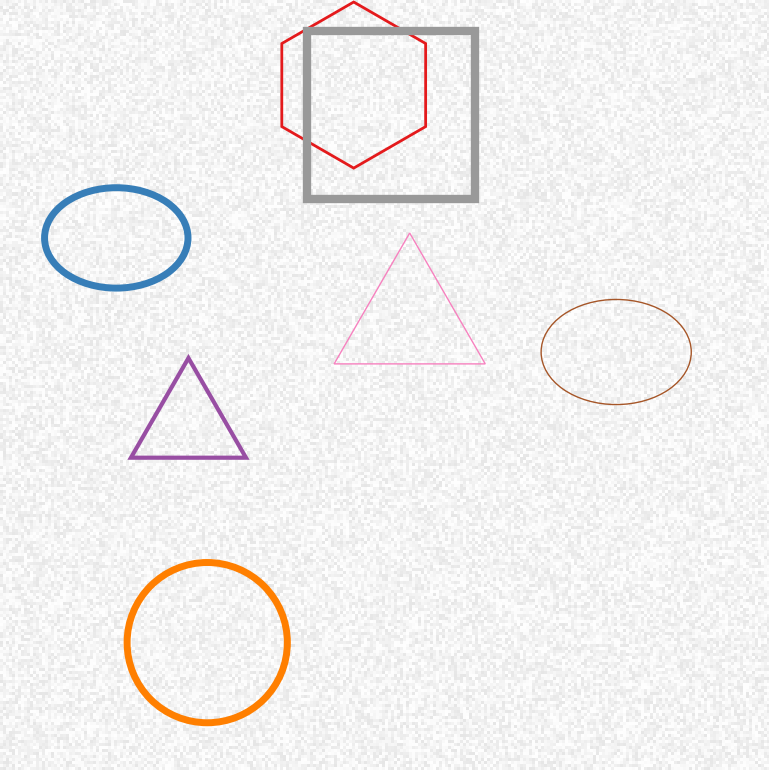[{"shape": "hexagon", "thickness": 1, "radius": 0.54, "center": [0.459, 0.89]}, {"shape": "oval", "thickness": 2.5, "radius": 0.47, "center": [0.151, 0.691]}, {"shape": "triangle", "thickness": 1.5, "radius": 0.43, "center": [0.245, 0.449]}, {"shape": "circle", "thickness": 2.5, "radius": 0.52, "center": [0.269, 0.165]}, {"shape": "oval", "thickness": 0.5, "radius": 0.49, "center": [0.8, 0.543]}, {"shape": "triangle", "thickness": 0.5, "radius": 0.57, "center": [0.532, 0.584]}, {"shape": "square", "thickness": 3, "radius": 0.55, "center": [0.508, 0.851]}]